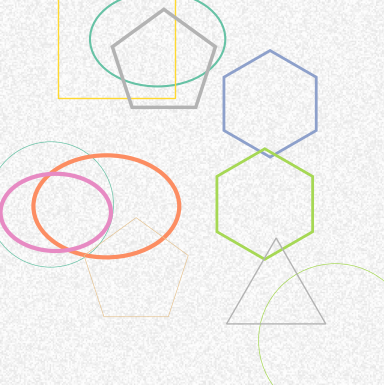[{"shape": "circle", "thickness": 0.5, "radius": 0.81, "center": [0.132, 0.469]}, {"shape": "oval", "thickness": 1.5, "radius": 0.88, "center": [0.409, 0.898]}, {"shape": "oval", "thickness": 3, "radius": 0.95, "center": [0.276, 0.464]}, {"shape": "hexagon", "thickness": 2, "radius": 0.69, "center": [0.702, 0.73]}, {"shape": "oval", "thickness": 3, "radius": 0.72, "center": [0.145, 0.448]}, {"shape": "hexagon", "thickness": 2, "radius": 0.72, "center": [0.688, 0.47]}, {"shape": "circle", "thickness": 0.5, "radius": 1.0, "center": [0.871, 0.116]}, {"shape": "square", "thickness": 1, "radius": 0.76, "center": [0.303, 0.898]}, {"shape": "pentagon", "thickness": 0.5, "radius": 0.71, "center": [0.354, 0.292]}, {"shape": "triangle", "thickness": 1, "radius": 0.74, "center": [0.717, 0.233]}, {"shape": "pentagon", "thickness": 2.5, "radius": 0.7, "center": [0.426, 0.835]}]